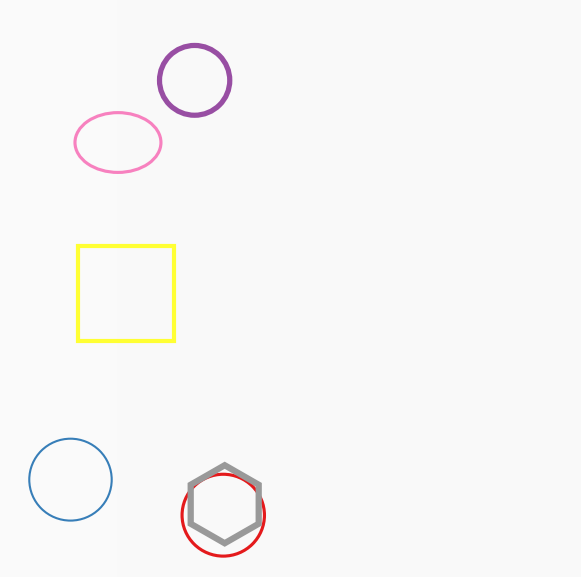[{"shape": "circle", "thickness": 1.5, "radius": 0.35, "center": [0.384, 0.107]}, {"shape": "circle", "thickness": 1, "radius": 0.35, "center": [0.121, 0.169]}, {"shape": "circle", "thickness": 2.5, "radius": 0.3, "center": [0.335, 0.86]}, {"shape": "square", "thickness": 2, "radius": 0.41, "center": [0.216, 0.49]}, {"shape": "oval", "thickness": 1.5, "radius": 0.37, "center": [0.203, 0.752]}, {"shape": "hexagon", "thickness": 3, "radius": 0.34, "center": [0.387, 0.126]}]